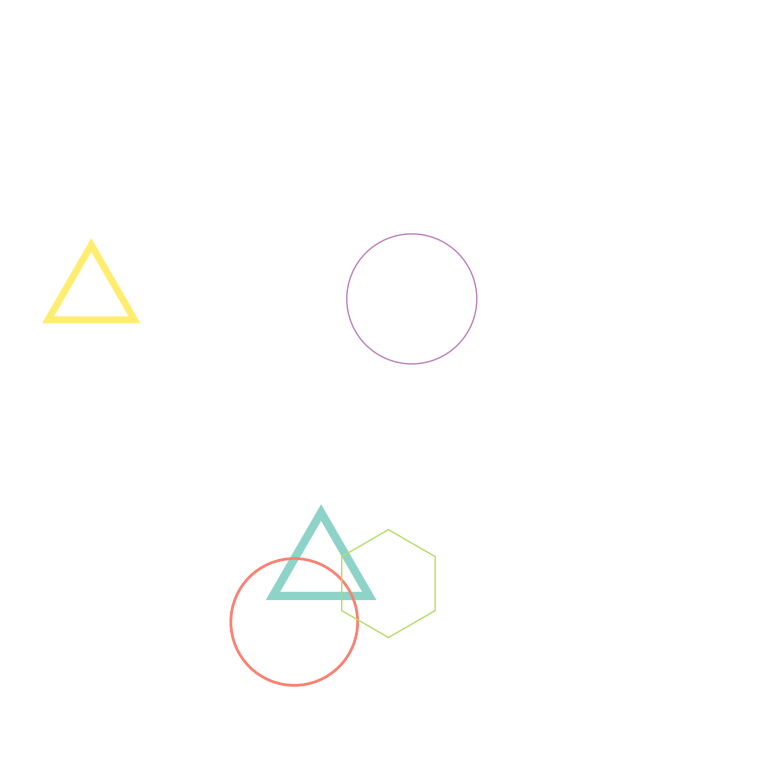[{"shape": "triangle", "thickness": 3, "radius": 0.36, "center": [0.417, 0.262]}, {"shape": "circle", "thickness": 1, "radius": 0.41, "center": [0.382, 0.192]}, {"shape": "hexagon", "thickness": 0.5, "radius": 0.35, "center": [0.504, 0.242]}, {"shape": "circle", "thickness": 0.5, "radius": 0.42, "center": [0.535, 0.612]}, {"shape": "triangle", "thickness": 2.5, "radius": 0.32, "center": [0.119, 0.617]}]